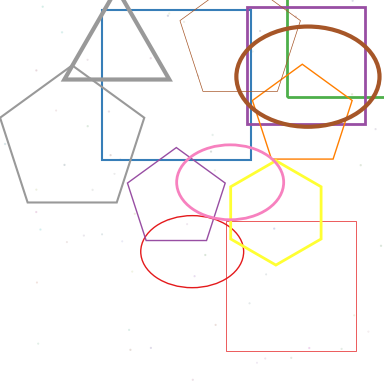[{"shape": "square", "thickness": 0.5, "radius": 0.84, "center": [0.756, 0.257]}, {"shape": "oval", "thickness": 1, "radius": 0.67, "center": [0.499, 0.346]}, {"shape": "square", "thickness": 1.5, "radius": 0.97, "center": [0.458, 0.779]}, {"shape": "square", "thickness": 2, "radius": 0.69, "center": [0.882, 0.886]}, {"shape": "pentagon", "thickness": 1, "radius": 0.67, "center": [0.458, 0.483]}, {"shape": "square", "thickness": 2, "radius": 0.76, "center": [0.795, 0.83]}, {"shape": "pentagon", "thickness": 1, "radius": 0.68, "center": [0.785, 0.697]}, {"shape": "hexagon", "thickness": 2, "radius": 0.68, "center": [0.717, 0.447]}, {"shape": "pentagon", "thickness": 0.5, "radius": 0.82, "center": [0.624, 0.896]}, {"shape": "oval", "thickness": 3, "radius": 0.93, "center": [0.8, 0.801]}, {"shape": "oval", "thickness": 2, "radius": 0.69, "center": [0.598, 0.526]}, {"shape": "pentagon", "thickness": 1.5, "radius": 0.98, "center": [0.187, 0.633]}, {"shape": "triangle", "thickness": 3, "radius": 0.79, "center": [0.303, 0.872]}]